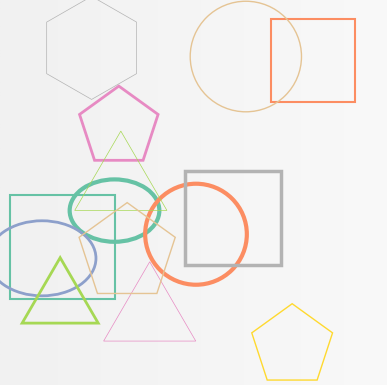[{"shape": "square", "thickness": 1.5, "radius": 0.68, "center": [0.162, 0.358]}, {"shape": "oval", "thickness": 3, "radius": 0.58, "center": [0.295, 0.453]}, {"shape": "square", "thickness": 1.5, "radius": 0.54, "center": [0.807, 0.842]}, {"shape": "circle", "thickness": 3, "radius": 0.66, "center": [0.506, 0.392]}, {"shape": "oval", "thickness": 2, "radius": 0.7, "center": [0.108, 0.329]}, {"shape": "triangle", "thickness": 0.5, "radius": 0.69, "center": [0.386, 0.183]}, {"shape": "pentagon", "thickness": 2, "radius": 0.53, "center": [0.307, 0.67]}, {"shape": "triangle", "thickness": 2, "radius": 0.57, "center": [0.155, 0.217]}, {"shape": "triangle", "thickness": 0.5, "radius": 0.69, "center": [0.312, 0.522]}, {"shape": "pentagon", "thickness": 1, "radius": 0.55, "center": [0.754, 0.102]}, {"shape": "pentagon", "thickness": 1, "radius": 0.65, "center": [0.328, 0.343]}, {"shape": "circle", "thickness": 1, "radius": 0.72, "center": [0.634, 0.853]}, {"shape": "square", "thickness": 2.5, "radius": 0.61, "center": [0.601, 0.434]}, {"shape": "hexagon", "thickness": 0.5, "radius": 0.67, "center": [0.236, 0.876]}]